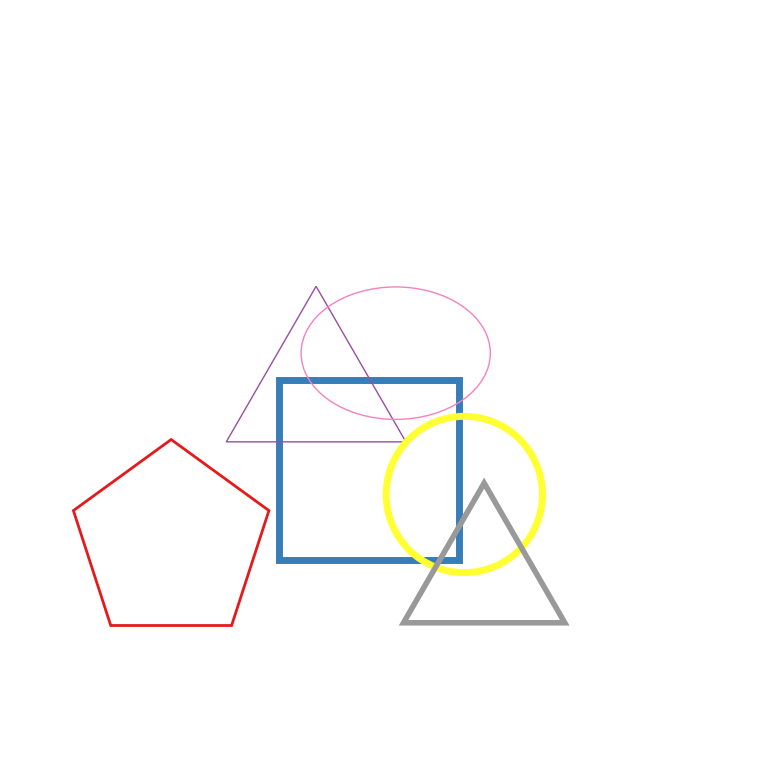[{"shape": "pentagon", "thickness": 1, "radius": 0.67, "center": [0.222, 0.296]}, {"shape": "square", "thickness": 2.5, "radius": 0.59, "center": [0.479, 0.39]}, {"shape": "triangle", "thickness": 0.5, "radius": 0.67, "center": [0.41, 0.493]}, {"shape": "circle", "thickness": 2.5, "radius": 0.51, "center": [0.603, 0.358]}, {"shape": "oval", "thickness": 0.5, "radius": 0.61, "center": [0.514, 0.541]}, {"shape": "triangle", "thickness": 2, "radius": 0.6, "center": [0.629, 0.252]}]